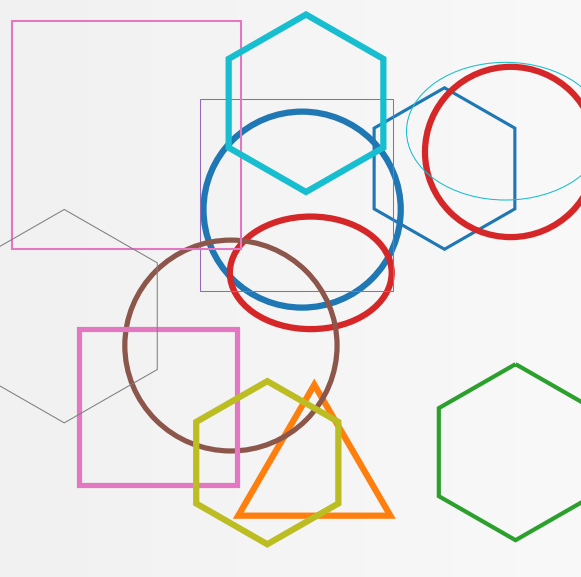[{"shape": "circle", "thickness": 3, "radius": 0.85, "center": [0.52, 0.636]}, {"shape": "hexagon", "thickness": 1.5, "radius": 0.7, "center": [0.765, 0.707]}, {"shape": "triangle", "thickness": 3, "radius": 0.76, "center": [0.541, 0.182]}, {"shape": "hexagon", "thickness": 2, "radius": 0.76, "center": [0.887, 0.216]}, {"shape": "oval", "thickness": 3, "radius": 0.7, "center": [0.535, 0.527]}, {"shape": "circle", "thickness": 3, "radius": 0.74, "center": [0.879, 0.736]}, {"shape": "square", "thickness": 0.5, "radius": 0.83, "center": [0.51, 0.661]}, {"shape": "circle", "thickness": 2.5, "radius": 0.91, "center": [0.397, 0.401]}, {"shape": "square", "thickness": 2.5, "radius": 0.68, "center": [0.272, 0.294]}, {"shape": "square", "thickness": 1, "radius": 0.99, "center": [0.218, 0.766]}, {"shape": "hexagon", "thickness": 0.5, "radius": 0.92, "center": [0.111, 0.452]}, {"shape": "hexagon", "thickness": 3, "radius": 0.71, "center": [0.46, 0.198]}, {"shape": "hexagon", "thickness": 3, "radius": 0.77, "center": [0.526, 0.82]}, {"shape": "oval", "thickness": 0.5, "radius": 0.85, "center": [0.87, 0.772]}]